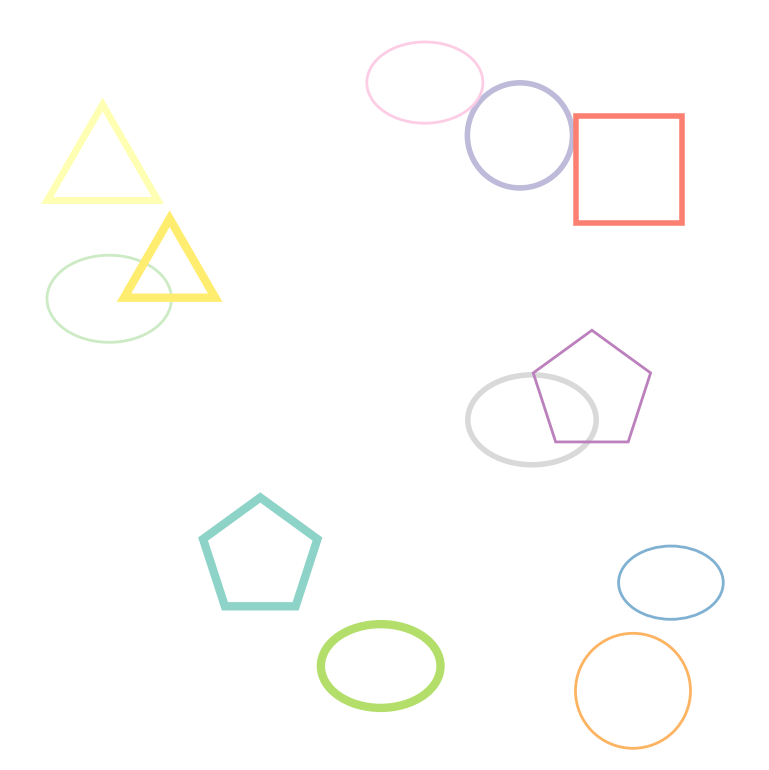[{"shape": "pentagon", "thickness": 3, "radius": 0.39, "center": [0.338, 0.276]}, {"shape": "triangle", "thickness": 2.5, "radius": 0.41, "center": [0.133, 0.781]}, {"shape": "circle", "thickness": 2, "radius": 0.34, "center": [0.675, 0.824]}, {"shape": "square", "thickness": 2, "radius": 0.35, "center": [0.817, 0.78]}, {"shape": "oval", "thickness": 1, "radius": 0.34, "center": [0.871, 0.243]}, {"shape": "circle", "thickness": 1, "radius": 0.37, "center": [0.822, 0.103]}, {"shape": "oval", "thickness": 3, "radius": 0.39, "center": [0.494, 0.135]}, {"shape": "oval", "thickness": 1, "radius": 0.38, "center": [0.552, 0.893]}, {"shape": "oval", "thickness": 2, "radius": 0.42, "center": [0.691, 0.455]}, {"shape": "pentagon", "thickness": 1, "radius": 0.4, "center": [0.769, 0.491]}, {"shape": "oval", "thickness": 1, "radius": 0.4, "center": [0.142, 0.612]}, {"shape": "triangle", "thickness": 3, "radius": 0.34, "center": [0.22, 0.648]}]